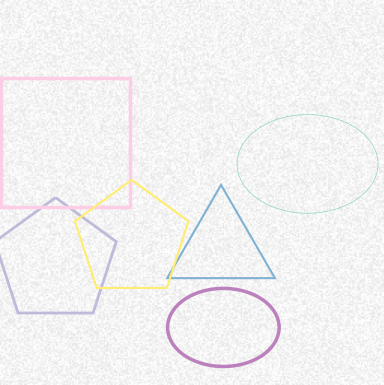[{"shape": "oval", "thickness": 0.5, "radius": 0.92, "center": [0.799, 0.574]}, {"shape": "pentagon", "thickness": 2, "radius": 0.83, "center": [0.144, 0.321]}, {"shape": "triangle", "thickness": 1.5, "radius": 0.81, "center": [0.574, 0.358]}, {"shape": "square", "thickness": 2.5, "radius": 0.84, "center": [0.171, 0.63]}, {"shape": "oval", "thickness": 2.5, "radius": 0.72, "center": [0.58, 0.15]}, {"shape": "pentagon", "thickness": 1.5, "radius": 0.78, "center": [0.342, 0.378]}]